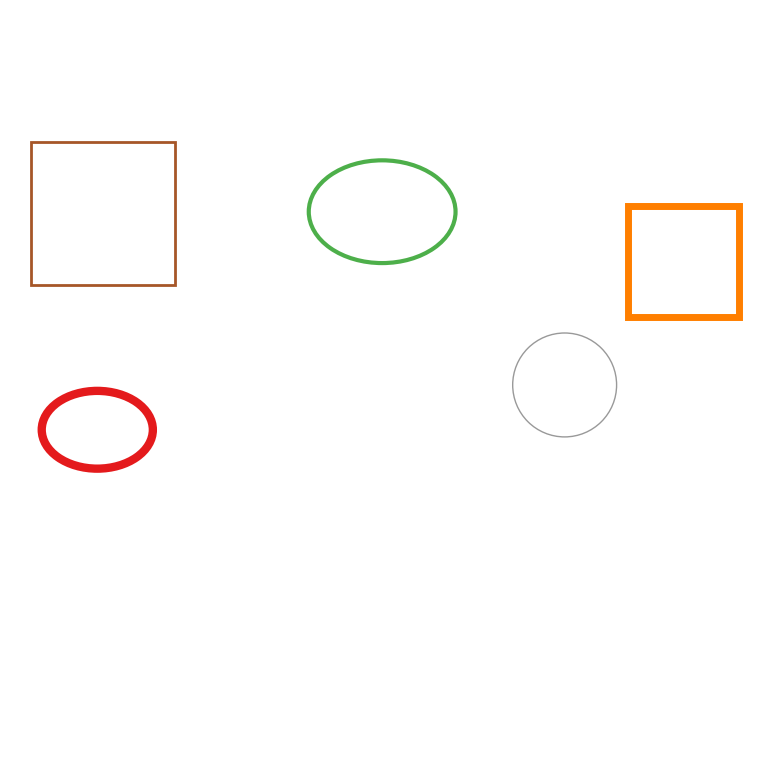[{"shape": "oval", "thickness": 3, "radius": 0.36, "center": [0.126, 0.442]}, {"shape": "oval", "thickness": 1.5, "radius": 0.48, "center": [0.496, 0.725]}, {"shape": "square", "thickness": 2.5, "radius": 0.36, "center": [0.888, 0.661]}, {"shape": "square", "thickness": 1, "radius": 0.47, "center": [0.134, 0.723]}, {"shape": "circle", "thickness": 0.5, "radius": 0.34, "center": [0.733, 0.5]}]